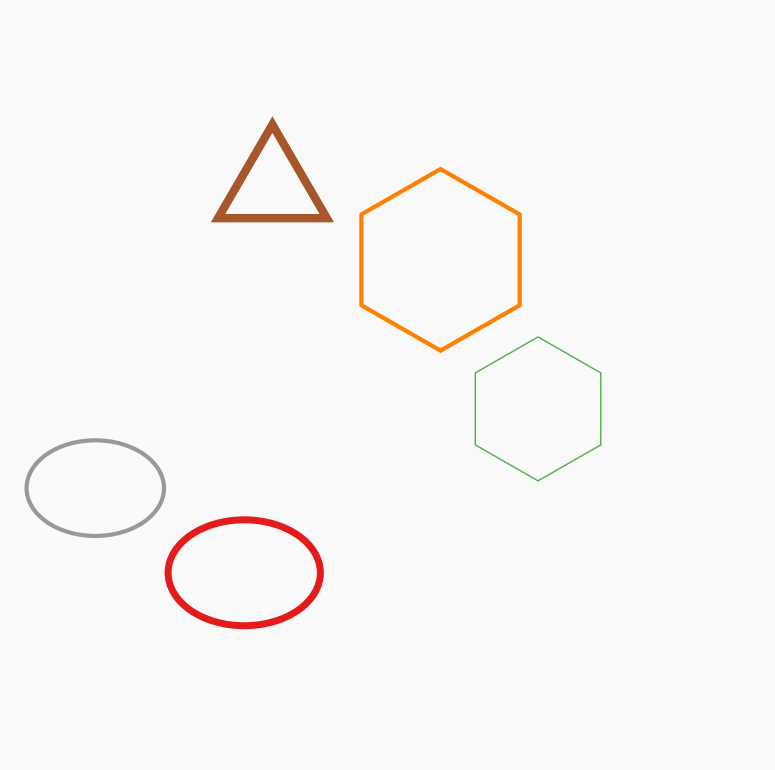[{"shape": "oval", "thickness": 2.5, "radius": 0.49, "center": [0.315, 0.256]}, {"shape": "hexagon", "thickness": 0.5, "radius": 0.47, "center": [0.694, 0.469]}, {"shape": "hexagon", "thickness": 1.5, "radius": 0.59, "center": [0.568, 0.663]}, {"shape": "triangle", "thickness": 3, "radius": 0.41, "center": [0.351, 0.757]}, {"shape": "oval", "thickness": 1.5, "radius": 0.44, "center": [0.123, 0.366]}]